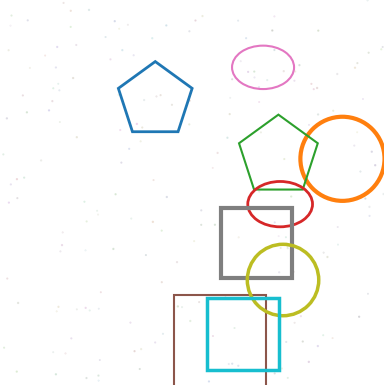[{"shape": "pentagon", "thickness": 2, "radius": 0.5, "center": [0.403, 0.739]}, {"shape": "circle", "thickness": 3, "radius": 0.55, "center": [0.889, 0.588]}, {"shape": "pentagon", "thickness": 1.5, "radius": 0.54, "center": [0.723, 0.595]}, {"shape": "oval", "thickness": 2, "radius": 0.42, "center": [0.728, 0.47]}, {"shape": "square", "thickness": 1.5, "radius": 0.6, "center": [0.571, 0.114]}, {"shape": "oval", "thickness": 1.5, "radius": 0.4, "center": [0.683, 0.825]}, {"shape": "square", "thickness": 3, "radius": 0.46, "center": [0.666, 0.369]}, {"shape": "circle", "thickness": 2.5, "radius": 0.46, "center": [0.735, 0.273]}, {"shape": "square", "thickness": 2.5, "radius": 0.47, "center": [0.632, 0.133]}]